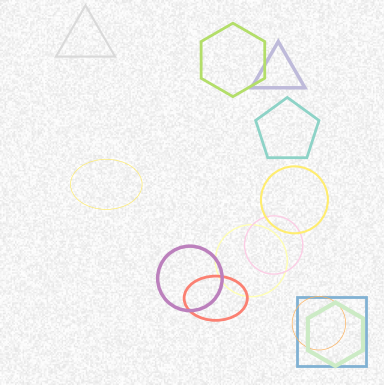[{"shape": "pentagon", "thickness": 2, "radius": 0.43, "center": [0.746, 0.66]}, {"shape": "circle", "thickness": 1, "radius": 0.47, "center": [0.653, 0.323]}, {"shape": "triangle", "thickness": 2.5, "radius": 0.4, "center": [0.723, 0.812]}, {"shape": "oval", "thickness": 2, "radius": 0.41, "center": [0.56, 0.225]}, {"shape": "square", "thickness": 2, "radius": 0.45, "center": [0.86, 0.14]}, {"shape": "circle", "thickness": 0.5, "radius": 0.35, "center": [0.828, 0.16]}, {"shape": "hexagon", "thickness": 2, "radius": 0.48, "center": [0.605, 0.844]}, {"shape": "circle", "thickness": 1, "radius": 0.38, "center": [0.711, 0.364]}, {"shape": "triangle", "thickness": 1.5, "radius": 0.44, "center": [0.222, 0.897]}, {"shape": "circle", "thickness": 2.5, "radius": 0.42, "center": [0.493, 0.277]}, {"shape": "hexagon", "thickness": 3, "radius": 0.41, "center": [0.871, 0.132]}, {"shape": "circle", "thickness": 1.5, "radius": 0.43, "center": [0.765, 0.481]}, {"shape": "oval", "thickness": 0.5, "radius": 0.47, "center": [0.276, 0.521]}]